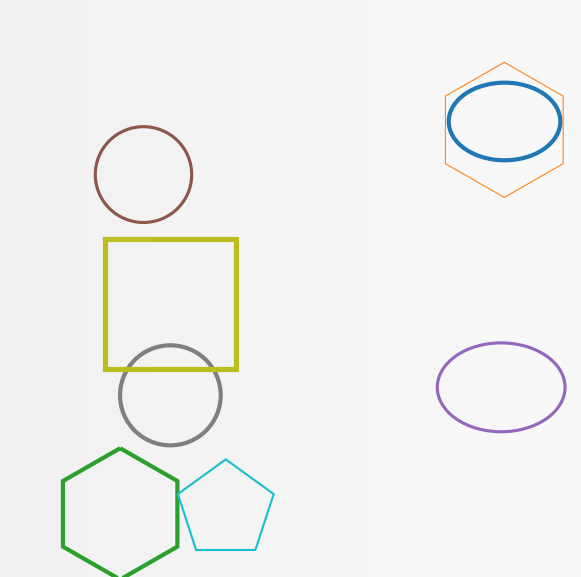[{"shape": "oval", "thickness": 2, "radius": 0.48, "center": [0.868, 0.789]}, {"shape": "hexagon", "thickness": 0.5, "radius": 0.58, "center": [0.868, 0.774]}, {"shape": "hexagon", "thickness": 2, "radius": 0.57, "center": [0.207, 0.109]}, {"shape": "oval", "thickness": 1.5, "radius": 0.55, "center": [0.862, 0.328]}, {"shape": "circle", "thickness": 1.5, "radius": 0.41, "center": [0.247, 0.697]}, {"shape": "circle", "thickness": 2, "radius": 0.43, "center": [0.293, 0.315]}, {"shape": "square", "thickness": 2.5, "radius": 0.56, "center": [0.293, 0.472]}, {"shape": "pentagon", "thickness": 1, "radius": 0.43, "center": [0.388, 0.117]}]